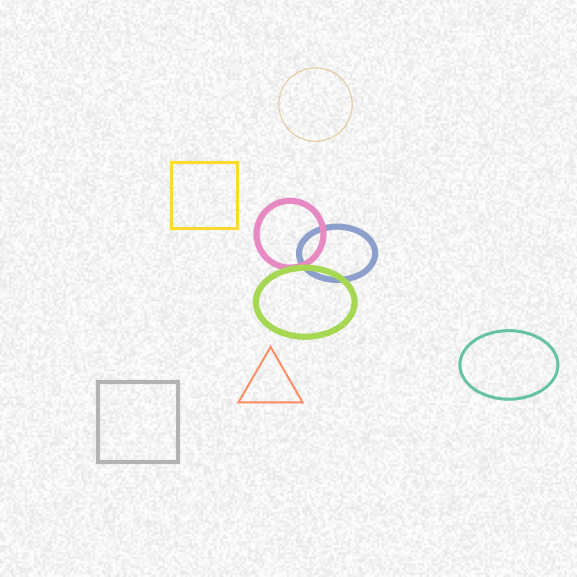[{"shape": "oval", "thickness": 1.5, "radius": 0.42, "center": [0.881, 0.367]}, {"shape": "triangle", "thickness": 1, "radius": 0.32, "center": [0.469, 0.334]}, {"shape": "oval", "thickness": 3, "radius": 0.33, "center": [0.584, 0.561]}, {"shape": "circle", "thickness": 3, "radius": 0.29, "center": [0.502, 0.594]}, {"shape": "oval", "thickness": 3, "radius": 0.43, "center": [0.529, 0.476]}, {"shape": "square", "thickness": 1.5, "radius": 0.29, "center": [0.354, 0.662]}, {"shape": "circle", "thickness": 0.5, "radius": 0.32, "center": [0.546, 0.818]}, {"shape": "square", "thickness": 2, "radius": 0.35, "center": [0.238, 0.268]}]